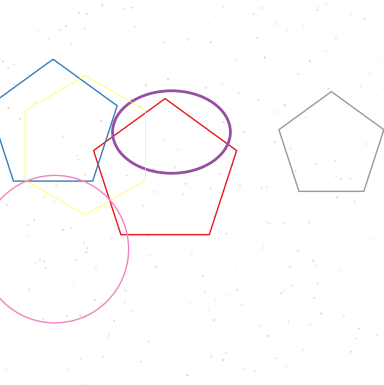[{"shape": "pentagon", "thickness": 1, "radius": 0.98, "center": [0.429, 0.549]}, {"shape": "pentagon", "thickness": 1, "radius": 0.87, "center": [0.138, 0.671]}, {"shape": "oval", "thickness": 2, "radius": 0.76, "center": [0.445, 0.657]}, {"shape": "hexagon", "thickness": 0.5, "radius": 0.9, "center": [0.222, 0.623]}, {"shape": "circle", "thickness": 1, "radius": 0.96, "center": [0.142, 0.353]}, {"shape": "pentagon", "thickness": 1, "radius": 0.72, "center": [0.861, 0.619]}]